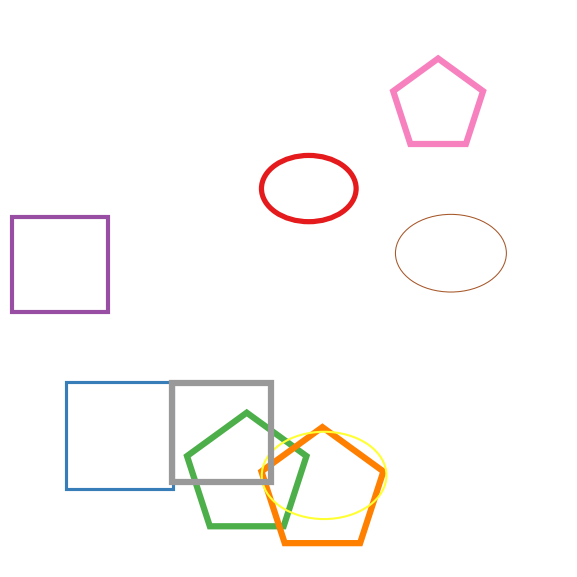[{"shape": "oval", "thickness": 2.5, "radius": 0.41, "center": [0.535, 0.673]}, {"shape": "square", "thickness": 1.5, "radius": 0.46, "center": [0.207, 0.245]}, {"shape": "pentagon", "thickness": 3, "radius": 0.54, "center": [0.427, 0.176]}, {"shape": "square", "thickness": 2, "radius": 0.41, "center": [0.104, 0.541]}, {"shape": "pentagon", "thickness": 3, "radius": 0.56, "center": [0.558, 0.148]}, {"shape": "oval", "thickness": 1, "radius": 0.54, "center": [0.561, 0.176]}, {"shape": "oval", "thickness": 0.5, "radius": 0.48, "center": [0.781, 0.561]}, {"shape": "pentagon", "thickness": 3, "radius": 0.41, "center": [0.759, 0.816]}, {"shape": "square", "thickness": 3, "radius": 0.43, "center": [0.383, 0.251]}]